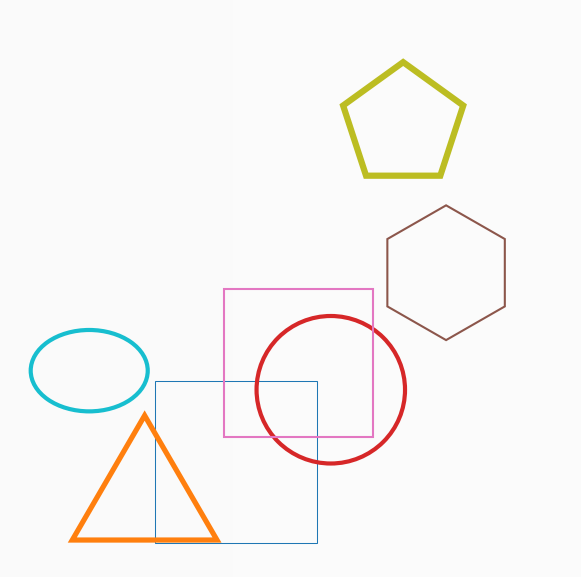[{"shape": "square", "thickness": 0.5, "radius": 0.7, "center": [0.406, 0.199]}, {"shape": "triangle", "thickness": 2.5, "radius": 0.72, "center": [0.249, 0.136]}, {"shape": "circle", "thickness": 2, "radius": 0.64, "center": [0.569, 0.324]}, {"shape": "hexagon", "thickness": 1, "radius": 0.58, "center": [0.767, 0.527]}, {"shape": "square", "thickness": 1, "radius": 0.64, "center": [0.513, 0.371]}, {"shape": "pentagon", "thickness": 3, "radius": 0.54, "center": [0.694, 0.783]}, {"shape": "oval", "thickness": 2, "radius": 0.5, "center": [0.153, 0.357]}]